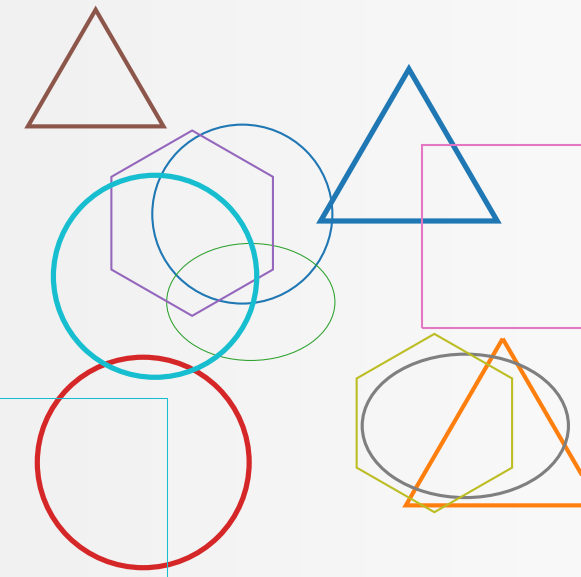[{"shape": "circle", "thickness": 1, "radius": 0.77, "center": [0.417, 0.628]}, {"shape": "triangle", "thickness": 2.5, "radius": 0.88, "center": [0.704, 0.704]}, {"shape": "triangle", "thickness": 2, "radius": 0.96, "center": [0.865, 0.22]}, {"shape": "oval", "thickness": 0.5, "radius": 0.72, "center": [0.431, 0.476]}, {"shape": "circle", "thickness": 2.5, "radius": 0.91, "center": [0.246, 0.198]}, {"shape": "hexagon", "thickness": 1, "radius": 0.8, "center": [0.331, 0.613]}, {"shape": "triangle", "thickness": 2, "radius": 0.67, "center": [0.165, 0.848]}, {"shape": "square", "thickness": 1, "radius": 0.79, "center": [0.884, 0.589]}, {"shape": "oval", "thickness": 1.5, "radius": 0.89, "center": [0.801, 0.262]}, {"shape": "hexagon", "thickness": 1, "radius": 0.77, "center": [0.747, 0.267]}, {"shape": "square", "thickness": 0.5, "radius": 0.92, "center": [0.103, 0.126]}, {"shape": "circle", "thickness": 2.5, "radius": 0.87, "center": [0.267, 0.521]}]